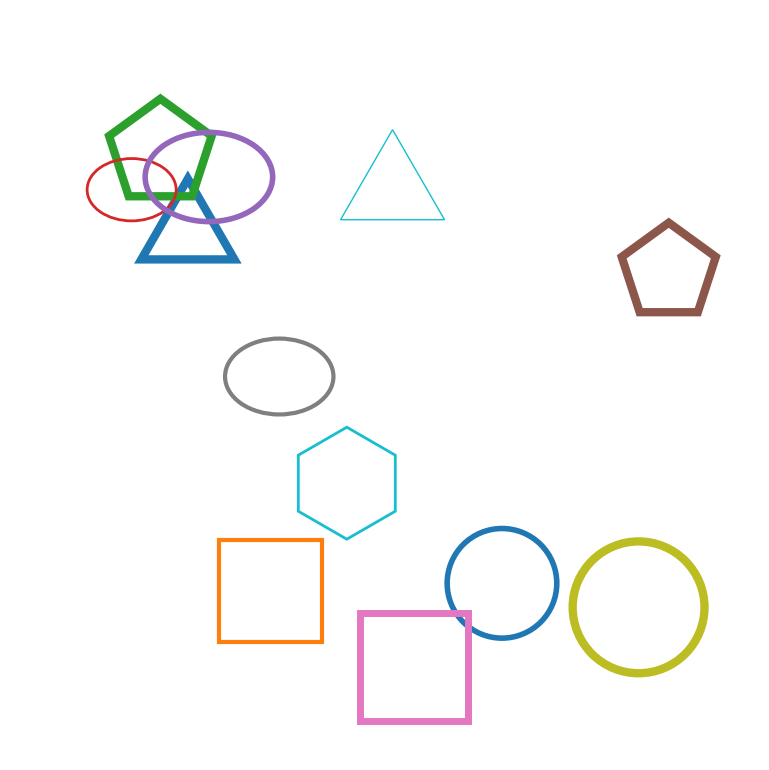[{"shape": "triangle", "thickness": 3, "radius": 0.35, "center": [0.244, 0.698]}, {"shape": "circle", "thickness": 2, "radius": 0.36, "center": [0.652, 0.242]}, {"shape": "square", "thickness": 1.5, "radius": 0.33, "center": [0.351, 0.232]}, {"shape": "pentagon", "thickness": 3, "radius": 0.35, "center": [0.208, 0.802]}, {"shape": "oval", "thickness": 1, "radius": 0.29, "center": [0.171, 0.754]}, {"shape": "oval", "thickness": 2, "radius": 0.41, "center": [0.271, 0.77]}, {"shape": "pentagon", "thickness": 3, "radius": 0.32, "center": [0.869, 0.647]}, {"shape": "square", "thickness": 2.5, "radius": 0.35, "center": [0.538, 0.134]}, {"shape": "oval", "thickness": 1.5, "radius": 0.35, "center": [0.363, 0.511]}, {"shape": "circle", "thickness": 3, "radius": 0.43, "center": [0.829, 0.211]}, {"shape": "triangle", "thickness": 0.5, "radius": 0.39, "center": [0.51, 0.754]}, {"shape": "hexagon", "thickness": 1, "radius": 0.36, "center": [0.45, 0.372]}]